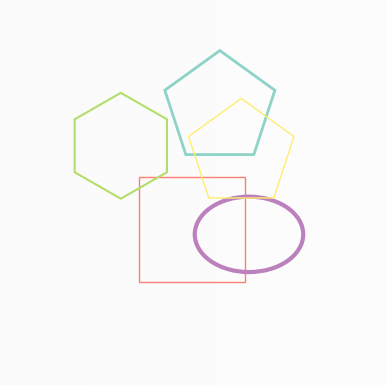[{"shape": "pentagon", "thickness": 2, "radius": 0.75, "center": [0.567, 0.719]}, {"shape": "square", "thickness": 1, "radius": 0.68, "center": [0.494, 0.404]}, {"shape": "hexagon", "thickness": 1.5, "radius": 0.69, "center": [0.312, 0.621]}, {"shape": "oval", "thickness": 3, "radius": 0.7, "center": [0.643, 0.391]}, {"shape": "pentagon", "thickness": 1, "radius": 0.71, "center": [0.623, 0.601]}]